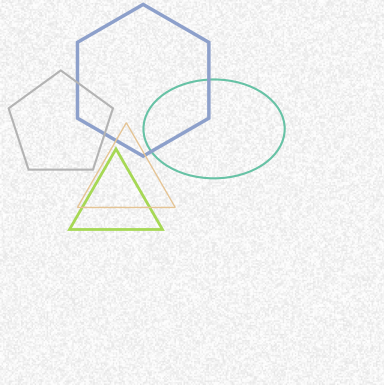[{"shape": "oval", "thickness": 1.5, "radius": 0.92, "center": [0.556, 0.665]}, {"shape": "hexagon", "thickness": 2.5, "radius": 0.99, "center": [0.372, 0.791]}, {"shape": "triangle", "thickness": 2, "radius": 0.7, "center": [0.301, 0.474]}, {"shape": "triangle", "thickness": 1, "radius": 0.73, "center": [0.328, 0.535]}, {"shape": "pentagon", "thickness": 1.5, "radius": 0.71, "center": [0.158, 0.675]}]